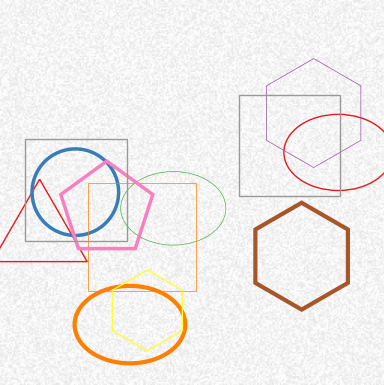[{"shape": "oval", "thickness": 1, "radius": 0.71, "center": [0.879, 0.604]}, {"shape": "triangle", "thickness": 1, "radius": 0.71, "center": [0.103, 0.392]}, {"shape": "circle", "thickness": 2.5, "radius": 0.56, "center": [0.196, 0.501]}, {"shape": "oval", "thickness": 0.5, "radius": 0.68, "center": [0.45, 0.459]}, {"shape": "hexagon", "thickness": 0.5, "radius": 0.71, "center": [0.815, 0.706]}, {"shape": "square", "thickness": 0.5, "radius": 0.7, "center": [0.369, 0.385]}, {"shape": "oval", "thickness": 3, "radius": 0.72, "center": [0.338, 0.157]}, {"shape": "hexagon", "thickness": 1, "radius": 0.53, "center": [0.383, 0.194]}, {"shape": "hexagon", "thickness": 3, "radius": 0.69, "center": [0.783, 0.335]}, {"shape": "pentagon", "thickness": 2.5, "radius": 0.63, "center": [0.277, 0.456]}, {"shape": "square", "thickness": 1, "radius": 0.66, "center": [0.753, 0.621]}, {"shape": "square", "thickness": 1, "radius": 0.66, "center": [0.197, 0.507]}]